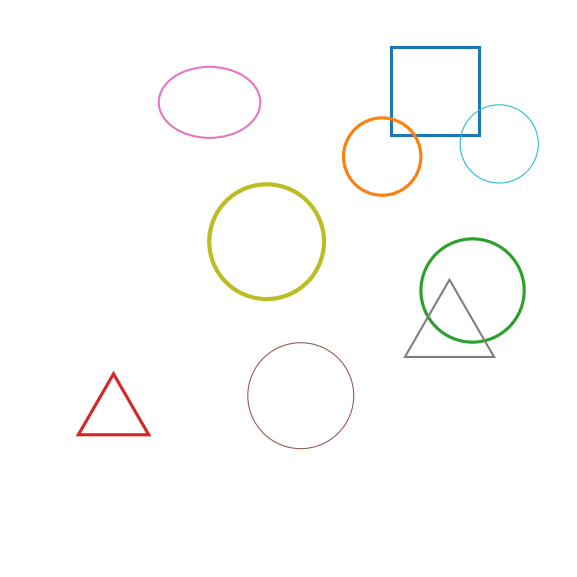[{"shape": "square", "thickness": 1.5, "radius": 0.38, "center": [0.754, 0.842]}, {"shape": "circle", "thickness": 1.5, "radius": 0.34, "center": [0.662, 0.728]}, {"shape": "circle", "thickness": 1.5, "radius": 0.45, "center": [0.818, 0.496]}, {"shape": "triangle", "thickness": 1.5, "radius": 0.35, "center": [0.197, 0.281]}, {"shape": "circle", "thickness": 0.5, "radius": 0.46, "center": [0.521, 0.314]}, {"shape": "oval", "thickness": 1, "radius": 0.44, "center": [0.363, 0.822]}, {"shape": "triangle", "thickness": 1, "radius": 0.45, "center": [0.778, 0.426]}, {"shape": "circle", "thickness": 2, "radius": 0.5, "center": [0.462, 0.581]}, {"shape": "circle", "thickness": 0.5, "radius": 0.34, "center": [0.864, 0.75]}]